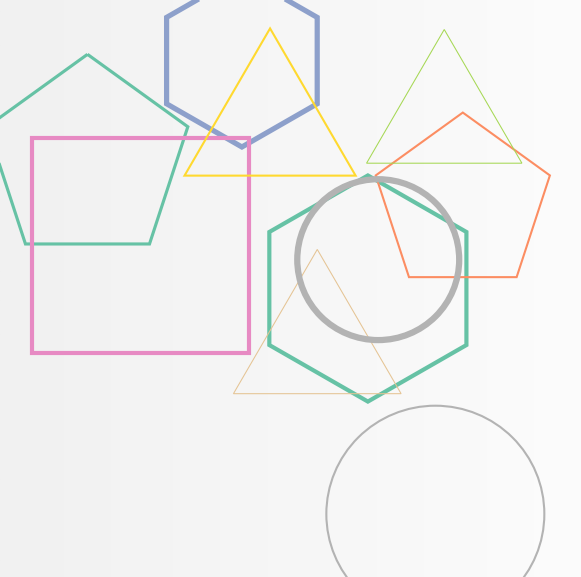[{"shape": "pentagon", "thickness": 1.5, "radius": 0.91, "center": [0.15, 0.724]}, {"shape": "hexagon", "thickness": 2, "radius": 0.98, "center": [0.633, 0.5]}, {"shape": "pentagon", "thickness": 1, "radius": 0.79, "center": [0.796, 0.647]}, {"shape": "hexagon", "thickness": 2.5, "radius": 0.75, "center": [0.416, 0.894]}, {"shape": "square", "thickness": 2, "radius": 0.93, "center": [0.242, 0.574]}, {"shape": "triangle", "thickness": 0.5, "radius": 0.77, "center": [0.764, 0.794]}, {"shape": "triangle", "thickness": 1, "radius": 0.85, "center": [0.465, 0.78]}, {"shape": "triangle", "thickness": 0.5, "radius": 0.83, "center": [0.546, 0.401]}, {"shape": "circle", "thickness": 1, "radius": 0.94, "center": [0.749, 0.109]}, {"shape": "circle", "thickness": 3, "radius": 0.7, "center": [0.651, 0.55]}]